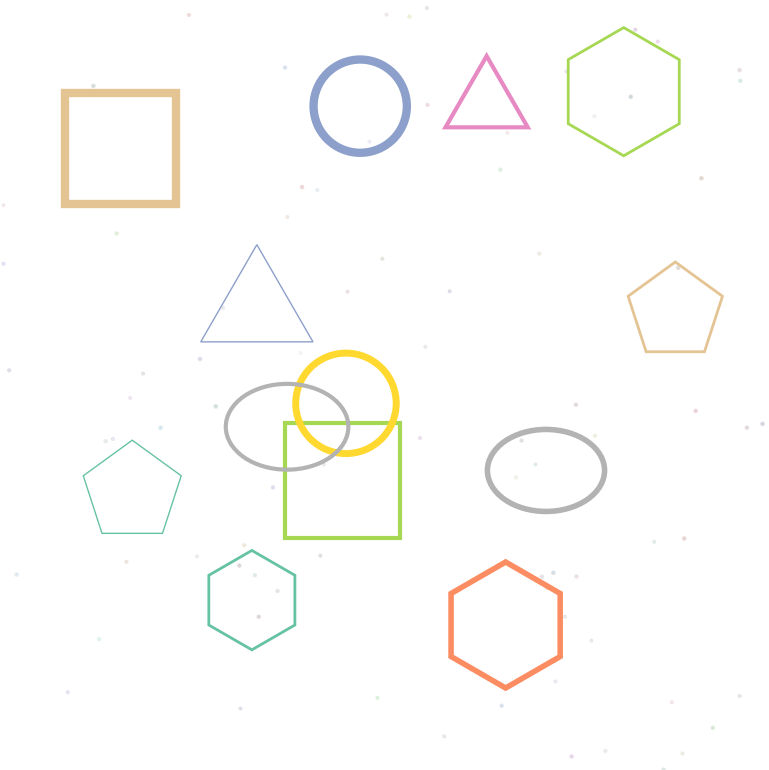[{"shape": "pentagon", "thickness": 0.5, "radius": 0.33, "center": [0.172, 0.361]}, {"shape": "hexagon", "thickness": 1, "radius": 0.32, "center": [0.327, 0.221]}, {"shape": "hexagon", "thickness": 2, "radius": 0.41, "center": [0.657, 0.188]}, {"shape": "circle", "thickness": 3, "radius": 0.3, "center": [0.468, 0.862]}, {"shape": "triangle", "thickness": 0.5, "radius": 0.42, "center": [0.334, 0.598]}, {"shape": "triangle", "thickness": 1.5, "radius": 0.31, "center": [0.632, 0.866]}, {"shape": "hexagon", "thickness": 1, "radius": 0.42, "center": [0.81, 0.881]}, {"shape": "square", "thickness": 1.5, "radius": 0.37, "center": [0.444, 0.376]}, {"shape": "circle", "thickness": 2.5, "radius": 0.33, "center": [0.449, 0.476]}, {"shape": "pentagon", "thickness": 1, "radius": 0.32, "center": [0.877, 0.595]}, {"shape": "square", "thickness": 3, "radius": 0.36, "center": [0.157, 0.807]}, {"shape": "oval", "thickness": 2, "radius": 0.38, "center": [0.709, 0.389]}, {"shape": "oval", "thickness": 1.5, "radius": 0.4, "center": [0.373, 0.446]}]